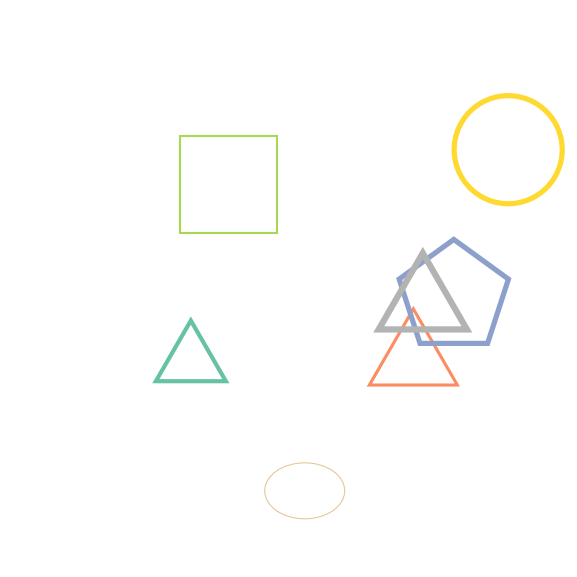[{"shape": "triangle", "thickness": 2, "radius": 0.35, "center": [0.33, 0.374]}, {"shape": "triangle", "thickness": 1.5, "radius": 0.44, "center": [0.716, 0.376]}, {"shape": "pentagon", "thickness": 2.5, "radius": 0.5, "center": [0.786, 0.485]}, {"shape": "square", "thickness": 1, "radius": 0.42, "center": [0.395, 0.68]}, {"shape": "circle", "thickness": 2.5, "radius": 0.47, "center": [0.88, 0.74]}, {"shape": "oval", "thickness": 0.5, "radius": 0.35, "center": [0.528, 0.149]}, {"shape": "triangle", "thickness": 3, "radius": 0.44, "center": [0.732, 0.473]}]